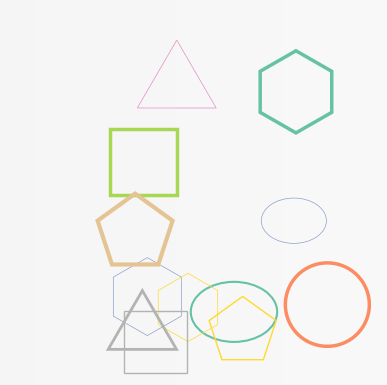[{"shape": "oval", "thickness": 1.5, "radius": 0.56, "center": [0.604, 0.19]}, {"shape": "hexagon", "thickness": 2.5, "radius": 0.53, "center": [0.764, 0.761]}, {"shape": "circle", "thickness": 2.5, "radius": 0.54, "center": [0.845, 0.209]}, {"shape": "oval", "thickness": 0.5, "radius": 0.42, "center": [0.758, 0.427]}, {"shape": "hexagon", "thickness": 0.5, "radius": 0.51, "center": [0.38, 0.23]}, {"shape": "triangle", "thickness": 0.5, "radius": 0.59, "center": [0.456, 0.778]}, {"shape": "square", "thickness": 2.5, "radius": 0.43, "center": [0.371, 0.579]}, {"shape": "pentagon", "thickness": 1, "radius": 0.45, "center": [0.626, 0.139]}, {"shape": "hexagon", "thickness": 0.5, "radius": 0.44, "center": [0.485, 0.201]}, {"shape": "pentagon", "thickness": 3, "radius": 0.51, "center": [0.349, 0.395]}, {"shape": "square", "thickness": 1, "radius": 0.41, "center": [0.402, 0.112]}, {"shape": "triangle", "thickness": 2, "radius": 0.51, "center": [0.367, 0.143]}]